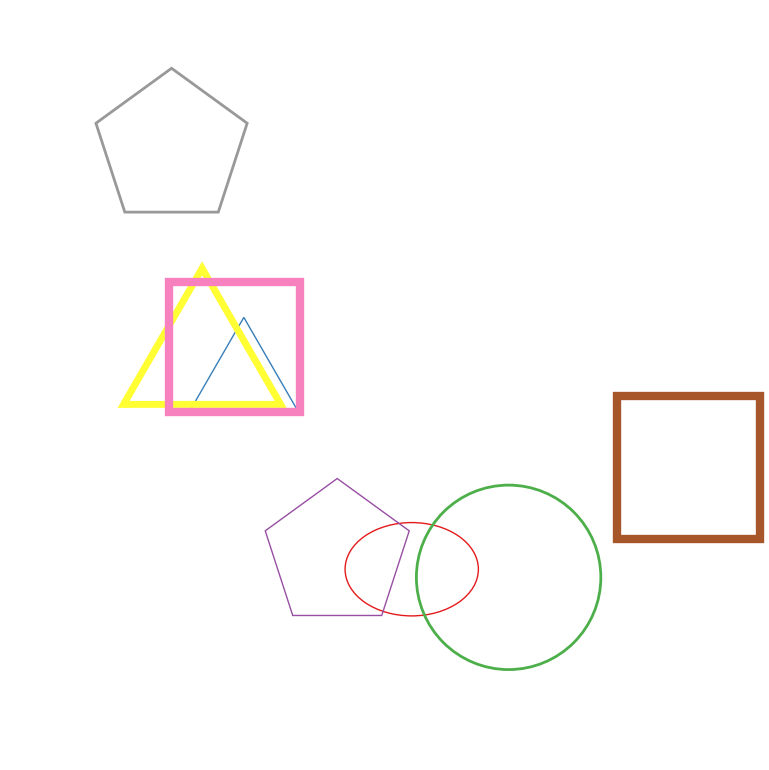[{"shape": "oval", "thickness": 0.5, "radius": 0.43, "center": [0.535, 0.261]}, {"shape": "triangle", "thickness": 0.5, "radius": 0.41, "center": [0.317, 0.505]}, {"shape": "circle", "thickness": 1, "radius": 0.6, "center": [0.661, 0.25]}, {"shape": "pentagon", "thickness": 0.5, "radius": 0.49, "center": [0.438, 0.28]}, {"shape": "triangle", "thickness": 2.5, "radius": 0.59, "center": [0.262, 0.534]}, {"shape": "square", "thickness": 3, "radius": 0.46, "center": [0.894, 0.393]}, {"shape": "square", "thickness": 3, "radius": 0.42, "center": [0.304, 0.549]}, {"shape": "pentagon", "thickness": 1, "radius": 0.52, "center": [0.223, 0.808]}]